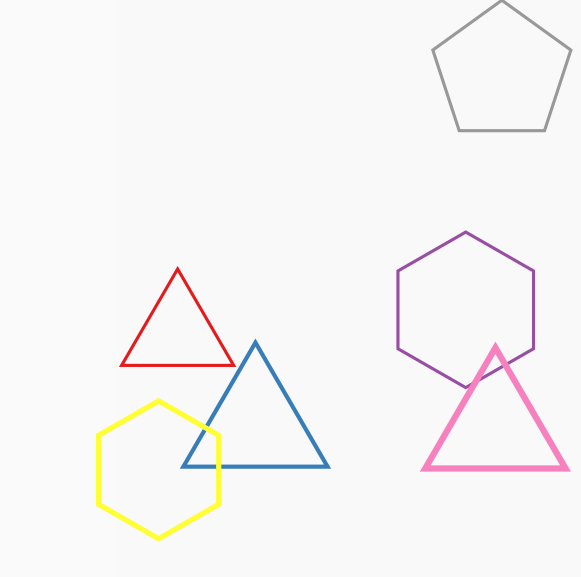[{"shape": "triangle", "thickness": 1.5, "radius": 0.56, "center": [0.306, 0.422]}, {"shape": "triangle", "thickness": 2, "radius": 0.72, "center": [0.44, 0.263]}, {"shape": "hexagon", "thickness": 1.5, "radius": 0.67, "center": [0.801, 0.463]}, {"shape": "hexagon", "thickness": 2.5, "radius": 0.6, "center": [0.273, 0.186]}, {"shape": "triangle", "thickness": 3, "radius": 0.7, "center": [0.852, 0.258]}, {"shape": "pentagon", "thickness": 1.5, "radius": 0.62, "center": [0.863, 0.874]}]